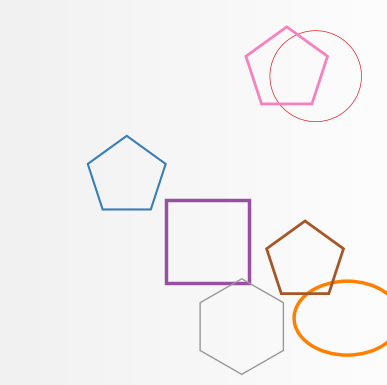[{"shape": "circle", "thickness": 0.5, "radius": 0.59, "center": [0.815, 0.802]}, {"shape": "pentagon", "thickness": 1.5, "radius": 0.53, "center": [0.327, 0.541]}, {"shape": "square", "thickness": 2.5, "radius": 0.54, "center": [0.535, 0.372]}, {"shape": "oval", "thickness": 2.5, "radius": 0.69, "center": [0.896, 0.174]}, {"shape": "pentagon", "thickness": 2, "radius": 0.52, "center": [0.787, 0.322]}, {"shape": "pentagon", "thickness": 2, "radius": 0.55, "center": [0.74, 0.82]}, {"shape": "hexagon", "thickness": 1, "radius": 0.62, "center": [0.624, 0.152]}]